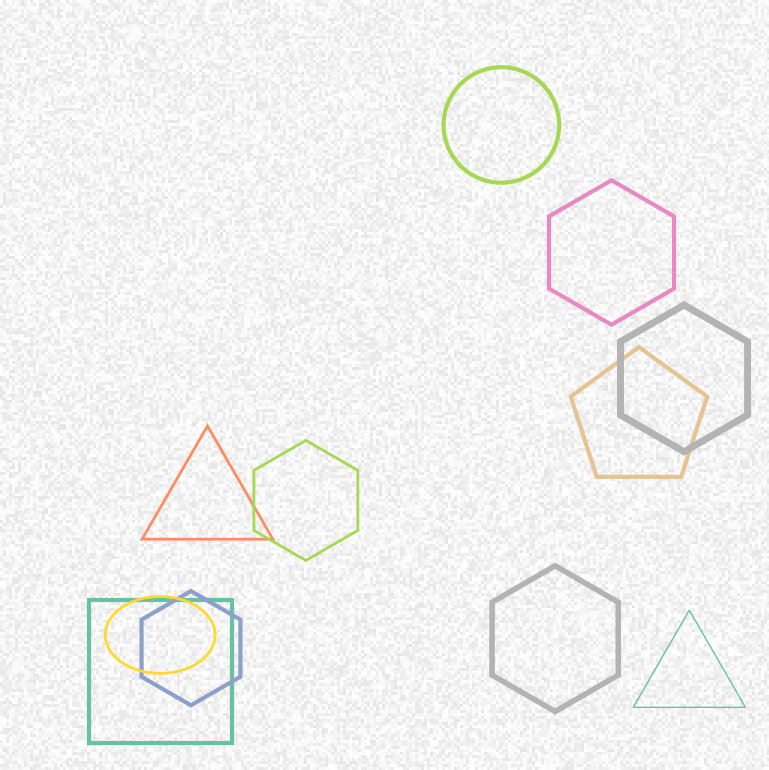[{"shape": "triangle", "thickness": 0.5, "radius": 0.42, "center": [0.895, 0.123]}, {"shape": "square", "thickness": 1.5, "radius": 0.47, "center": [0.208, 0.128]}, {"shape": "triangle", "thickness": 1, "radius": 0.49, "center": [0.269, 0.349]}, {"shape": "hexagon", "thickness": 1.5, "radius": 0.37, "center": [0.248, 0.158]}, {"shape": "hexagon", "thickness": 1.5, "radius": 0.47, "center": [0.794, 0.672]}, {"shape": "circle", "thickness": 1.5, "radius": 0.38, "center": [0.651, 0.838]}, {"shape": "hexagon", "thickness": 1, "radius": 0.39, "center": [0.397, 0.35]}, {"shape": "oval", "thickness": 1, "radius": 0.36, "center": [0.208, 0.175]}, {"shape": "pentagon", "thickness": 1.5, "radius": 0.47, "center": [0.83, 0.456]}, {"shape": "hexagon", "thickness": 2, "radius": 0.47, "center": [0.721, 0.171]}, {"shape": "hexagon", "thickness": 2.5, "radius": 0.48, "center": [0.888, 0.509]}]